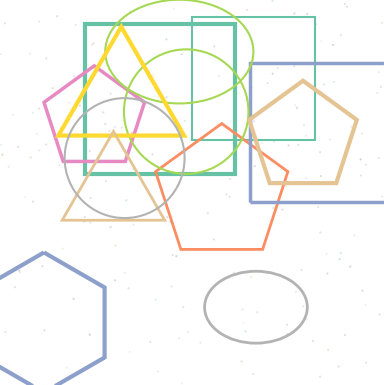[{"shape": "square", "thickness": 1.5, "radius": 0.8, "center": [0.658, 0.796]}, {"shape": "square", "thickness": 3, "radius": 0.97, "center": [0.415, 0.742]}, {"shape": "pentagon", "thickness": 2, "radius": 0.9, "center": [0.576, 0.498]}, {"shape": "hexagon", "thickness": 3, "radius": 0.91, "center": [0.114, 0.162]}, {"shape": "square", "thickness": 2.5, "radius": 0.9, "center": [0.829, 0.656]}, {"shape": "pentagon", "thickness": 2.5, "radius": 0.69, "center": [0.245, 0.692]}, {"shape": "circle", "thickness": 1.5, "radius": 0.81, "center": [0.484, 0.71]}, {"shape": "oval", "thickness": 1.5, "radius": 0.96, "center": [0.466, 0.866]}, {"shape": "triangle", "thickness": 3, "radius": 0.94, "center": [0.315, 0.742]}, {"shape": "triangle", "thickness": 2, "radius": 0.77, "center": [0.295, 0.505]}, {"shape": "pentagon", "thickness": 3, "radius": 0.74, "center": [0.787, 0.643]}, {"shape": "circle", "thickness": 1.5, "radius": 0.78, "center": [0.324, 0.589]}, {"shape": "oval", "thickness": 2, "radius": 0.67, "center": [0.665, 0.202]}]